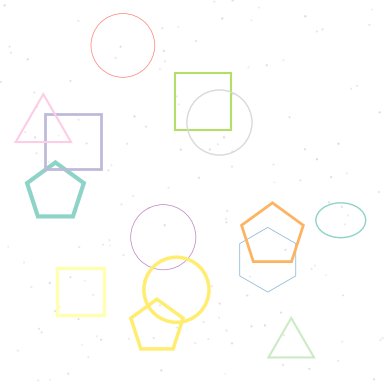[{"shape": "pentagon", "thickness": 3, "radius": 0.39, "center": [0.144, 0.501]}, {"shape": "oval", "thickness": 1, "radius": 0.32, "center": [0.885, 0.428]}, {"shape": "square", "thickness": 2.5, "radius": 0.31, "center": [0.21, 0.244]}, {"shape": "square", "thickness": 2, "radius": 0.36, "center": [0.19, 0.632]}, {"shape": "circle", "thickness": 0.5, "radius": 0.41, "center": [0.319, 0.882]}, {"shape": "hexagon", "thickness": 0.5, "radius": 0.42, "center": [0.695, 0.325]}, {"shape": "pentagon", "thickness": 2, "radius": 0.42, "center": [0.708, 0.389]}, {"shape": "square", "thickness": 1.5, "radius": 0.37, "center": [0.528, 0.737]}, {"shape": "triangle", "thickness": 1.5, "radius": 0.41, "center": [0.113, 0.673]}, {"shape": "circle", "thickness": 1, "radius": 0.42, "center": [0.57, 0.682]}, {"shape": "circle", "thickness": 0.5, "radius": 0.42, "center": [0.424, 0.384]}, {"shape": "triangle", "thickness": 1.5, "radius": 0.34, "center": [0.756, 0.106]}, {"shape": "pentagon", "thickness": 2.5, "radius": 0.36, "center": [0.408, 0.151]}, {"shape": "circle", "thickness": 2.5, "radius": 0.42, "center": [0.458, 0.247]}]